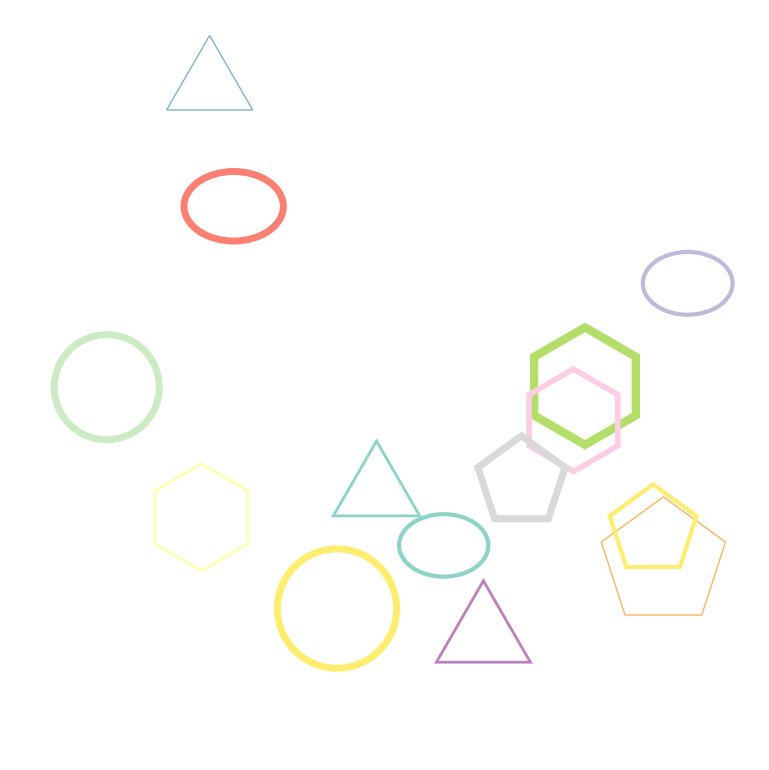[{"shape": "oval", "thickness": 1.5, "radius": 0.29, "center": [0.576, 0.292]}, {"shape": "triangle", "thickness": 1, "radius": 0.32, "center": [0.489, 0.362]}, {"shape": "hexagon", "thickness": 1, "radius": 0.35, "center": [0.262, 0.328]}, {"shape": "oval", "thickness": 1.5, "radius": 0.29, "center": [0.893, 0.632]}, {"shape": "oval", "thickness": 2.5, "radius": 0.32, "center": [0.303, 0.732]}, {"shape": "triangle", "thickness": 0.5, "radius": 0.32, "center": [0.272, 0.889]}, {"shape": "pentagon", "thickness": 0.5, "radius": 0.42, "center": [0.862, 0.27]}, {"shape": "hexagon", "thickness": 3, "radius": 0.38, "center": [0.76, 0.499]}, {"shape": "hexagon", "thickness": 2, "radius": 0.33, "center": [0.745, 0.454]}, {"shape": "pentagon", "thickness": 2.5, "radius": 0.3, "center": [0.677, 0.374]}, {"shape": "triangle", "thickness": 1, "radius": 0.35, "center": [0.628, 0.175]}, {"shape": "circle", "thickness": 2.5, "radius": 0.34, "center": [0.139, 0.497]}, {"shape": "pentagon", "thickness": 1.5, "radius": 0.3, "center": [0.848, 0.312]}, {"shape": "circle", "thickness": 2.5, "radius": 0.39, "center": [0.438, 0.21]}]